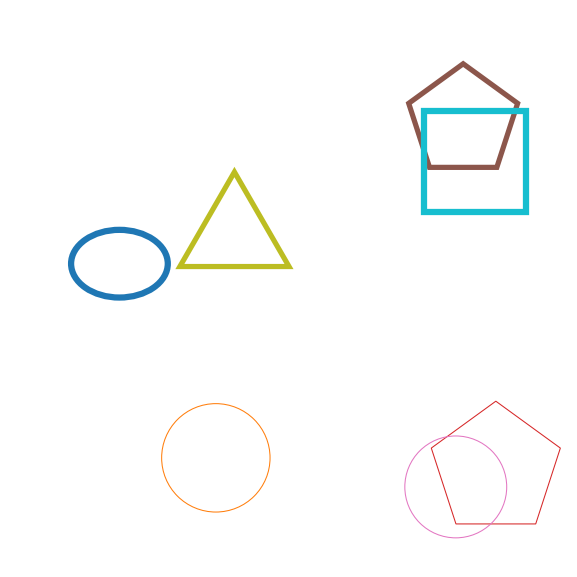[{"shape": "oval", "thickness": 3, "radius": 0.42, "center": [0.207, 0.543]}, {"shape": "circle", "thickness": 0.5, "radius": 0.47, "center": [0.374, 0.206]}, {"shape": "pentagon", "thickness": 0.5, "radius": 0.59, "center": [0.859, 0.187]}, {"shape": "pentagon", "thickness": 2.5, "radius": 0.5, "center": [0.802, 0.79]}, {"shape": "circle", "thickness": 0.5, "radius": 0.44, "center": [0.789, 0.156]}, {"shape": "triangle", "thickness": 2.5, "radius": 0.55, "center": [0.406, 0.592]}, {"shape": "square", "thickness": 3, "radius": 0.44, "center": [0.823, 0.72]}]